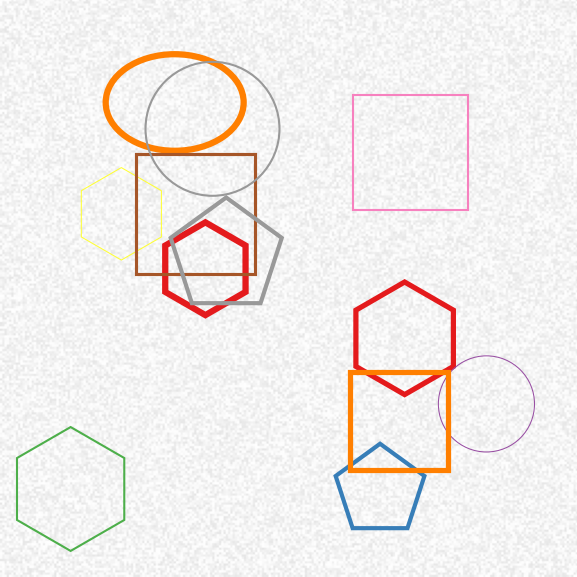[{"shape": "hexagon", "thickness": 2.5, "radius": 0.49, "center": [0.701, 0.413]}, {"shape": "hexagon", "thickness": 3, "radius": 0.4, "center": [0.356, 0.534]}, {"shape": "pentagon", "thickness": 2, "radius": 0.4, "center": [0.658, 0.15]}, {"shape": "hexagon", "thickness": 1, "radius": 0.54, "center": [0.122, 0.152]}, {"shape": "circle", "thickness": 0.5, "radius": 0.42, "center": [0.842, 0.3]}, {"shape": "square", "thickness": 2.5, "radius": 0.42, "center": [0.691, 0.27]}, {"shape": "oval", "thickness": 3, "radius": 0.6, "center": [0.302, 0.822]}, {"shape": "hexagon", "thickness": 0.5, "radius": 0.4, "center": [0.21, 0.629]}, {"shape": "square", "thickness": 1.5, "radius": 0.52, "center": [0.338, 0.629]}, {"shape": "square", "thickness": 1, "radius": 0.5, "center": [0.711, 0.735]}, {"shape": "circle", "thickness": 1, "radius": 0.58, "center": [0.368, 0.776]}, {"shape": "pentagon", "thickness": 2, "radius": 0.51, "center": [0.392, 0.556]}]